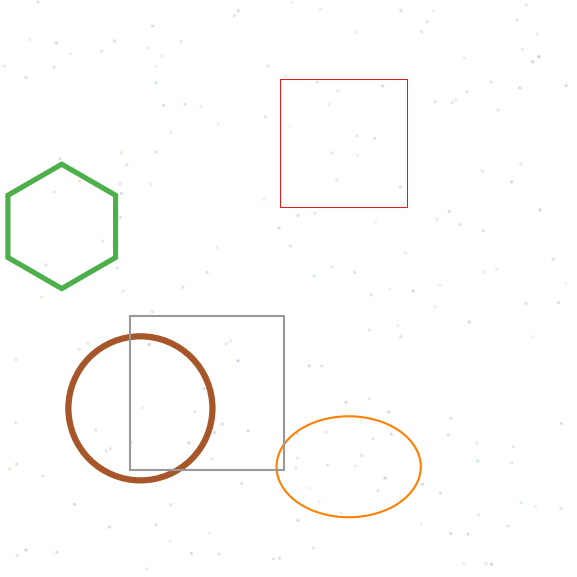[{"shape": "square", "thickness": 0.5, "radius": 0.55, "center": [0.595, 0.752]}, {"shape": "hexagon", "thickness": 2.5, "radius": 0.54, "center": [0.107, 0.607]}, {"shape": "oval", "thickness": 1, "radius": 0.62, "center": [0.604, 0.191]}, {"shape": "circle", "thickness": 3, "radius": 0.62, "center": [0.243, 0.292]}, {"shape": "square", "thickness": 1, "radius": 0.67, "center": [0.359, 0.318]}]